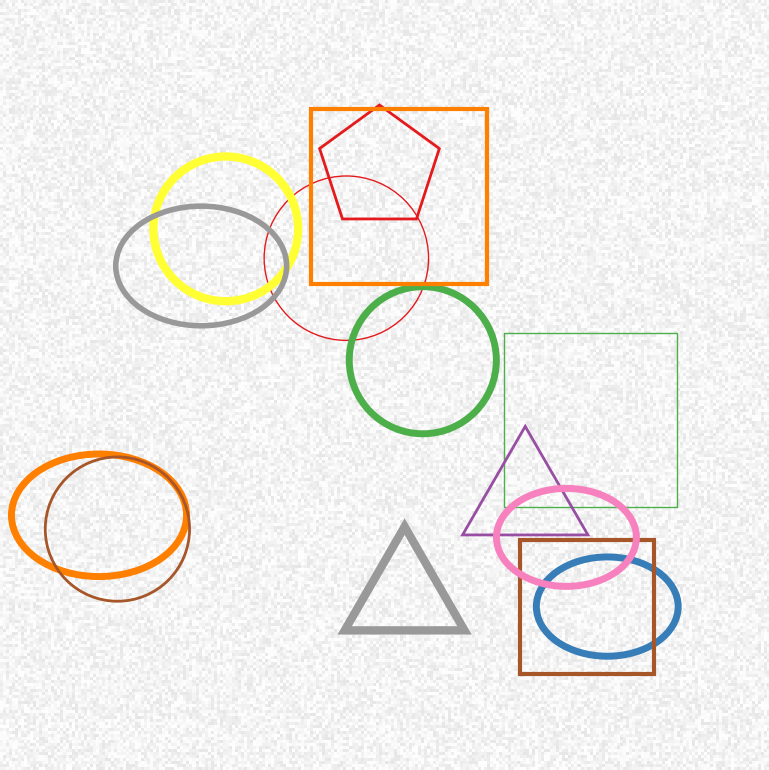[{"shape": "circle", "thickness": 0.5, "radius": 0.53, "center": [0.45, 0.665]}, {"shape": "pentagon", "thickness": 1, "radius": 0.41, "center": [0.493, 0.782]}, {"shape": "oval", "thickness": 2.5, "radius": 0.46, "center": [0.789, 0.212]}, {"shape": "square", "thickness": 0.5, "radius": 0.56, "center": [0.767, 0.455]}, {"shape": "circle", "thickness": 2.5, "radius": 0.48, "center": [0.549, 0.532]}, {"shape": "triangle", "thickness": 1, "radius": 0.47, "center": [0.682, 0.352]}, {"shape": "oval", "thickness": 2.5, "radius": 0.57, "center": [0.129, 0.331]}, {"shape": "square", "thickness": 1.5, "radius": 0.57, "center": [0.518, 0.745]}, {"shape": "circle", "thickness": 3, "radius": 0.47, "center": [0.293, 0.703]}, {"shape": "circle", "thickness": 1, "radius": 0.47, "center": [0.152, 0.313]}, {"shape": "square", "thickness": 1.5, "radius": 0.43, "center": [0.762, 0.212]}, {"shape": "oval", "thickness": 2.5, "radius": 0.45, "center": [0.736, 0.302]}, {"shape": "triangle", "thickness": 3, "radius": 0.45, "center": [0.525, 0.226]}, {"shape": "oval", "thickness": 2, "radius": 0.55, "center": [0.261, 0.655]}]